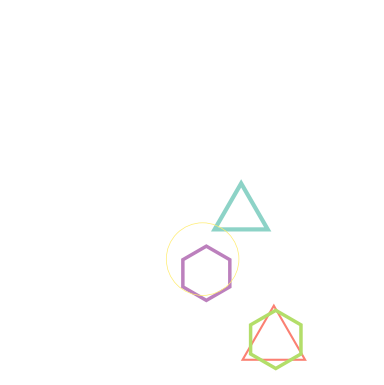[{"shape": "triangle", "thickness": 3, "radius": 0.4, "center": [0.626, 0.444]}, {"shape": "triangle", "thickness": 1.5, "radius": 0.47, "center": [0.711, 0.112]}, {"shape": "hexagon", "thickness": 2.5, "radius": 0.38, "center": [0.716, 0.118]}, {"shape": "hexagon", "thickness": 2.5, "radius": 0.35, "center": [0.536, 0.29]}, {"shape": "circle", "thickness": 0.5, "radius": 0.47, "center": [0.526, 0.327]}]